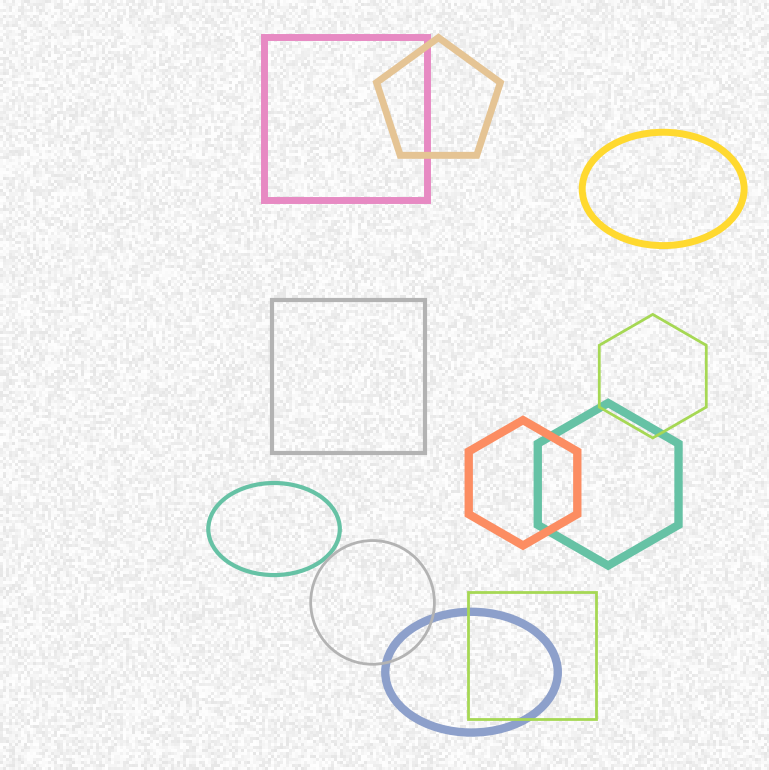[{"shape": "oval", "thickness": 1.5, "radius": 0.43, "center": [0.356, 0.313]}, {"shape": "hexagon", "thickness": 3, "radius": 0.53, "center": [0.79, 0.371]}, {"shape": "hexagon", "thickness": 3, "radius": 0.41, "center": [0.679, 0.373]}, {"shape": "oval", "thickness": 3, "radius": 0.56, "center": [0.612, 0.127]}, {"shape": "square", "thickness": 2.5, "radius": 0.53, "center": [0.449, 0.846]}, {"shape": "hexagon", "thickness": 1, "radius": 0.4, "center": [0.848, 0.511]}, {"shape": "square", "thickness": 1, "radius": 0.41, "center": [0.691, 0.149]}, {"shape": "oval", "thickness": 2.5, "radius": 0.53, "center": [0.861, 0.755]}, {"shape": "pentagon", "thickness": 2.5, "radius": 0.42, "center": [0.569, 0.867]}, {"shape": "square", "thickness": 1.5, "radius": 0.5, "center": [0.453, 0.511]}, {"shape": "circle", "thickness": 1, "radius": 0.4, "center": [0.484, 0.218]}]